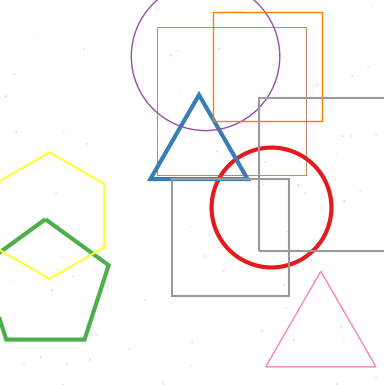[{"shape": "circle", "thickness": 3, "radius": 0.78, "center": [0.705, 0.461]}, {"shape": "triangle", "thickness": 3, "radius": 0.73, "center": [0.517, 0.608]}, {"shape": "pentagon", "thickness": 3, "radius": 0.86, "center": [0.118, 0.258]}, {"shape": "circle", "thickness": 1, "radius": 0.96, "center": [0.534, 0.854]}, {"shape": "square", "thickness": 1, "radius": 0.71, "center": [0.695, 0.826]}, {"shape": "hexagon", "thickness": 1.5, "radius": 0.82, "center": [0.129, 0.44]}, {"shape": "square", "thickness": 0.5, "radius": 0.96, "center": [0.601, 0.737]}, {"shape": "triangle", "thickness": 1, "radius": 0.83, "center": [0.833, 0.13]}, {"shape": "square", "thickness": 1.5, "radius": 0.76, "center": [0.599, 0.382]}, {"shape": "square", "thickness": 1.5, "radius": 1.0, "center": [0.871, 0.547]}]